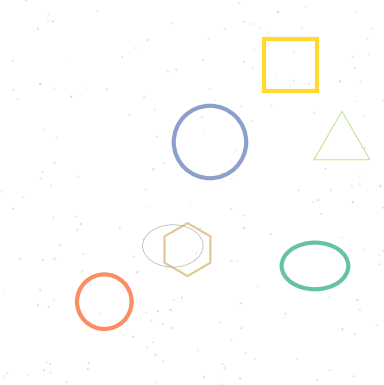[{"shape": "oval", "thickness": 3, "radius": 0.43, "center": [0.818, 0.309]}, {"shape": "circle", "thickness": 3, "radius": 0.35, "center": [0.271, 0.216]}, {"shape": "circle", "thickness": 3, "radius": 0.47, "center": [0.545, 0.631]}, {"shape": "triangle", "thickness": 0.5, "radius": 0.42, "center": [0.888, 0.627]}, {"shape": "square", "thickness": 3, "radius": 0.34, "center": [0.755, 0.831]}, {"shape": "hexagon", "thickness": 1.5, "radius": 0.34, "center": [0.487, 0.352]}, {"shape": "oval", "thickness": 0.5, "radius": 0.39, "center": [0.449, 0.361]}]